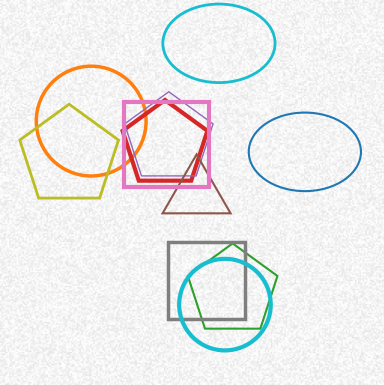[{"shape": "oval", "thickness": 1.5, "radius": 0.73, "center": [0.792, 0.606]}, {"shape": "circle", "thickness": 2.5, "radius": 0.71, "center": [0.237, 0.685]}, {"shape": "pentagon", "thickness": 1.5, "radius": 0.61, "center": [0.604, 0.245]}, {"shape": "pentagon", "thickness": 3, "radius": 0.58, "center": [0.429, 0.624]}, {"shape": "pentagon", "thickness": 1, "radius": 0.6, "center": [0.438, 0.641]}, {"shape": "triangle", "thickness": 1.5, "radius": 0.51, "center": [0.511, 0.497]}, {"shape": "square", "thickness": 3, "radius": 0.55, "center": [0.432, 0.625]}, {"shape": "square", "thickness": 2.5, "radius": 0.5, "center": [0.537, 0.271]}, {"shape": "pentagon", "thickness": 2, "radius": 0.67, "center": [0.18, 0.595]}, {"shape": "circle", "thickness": 3, "radius": 0.59, "center": [0.584, 0.209]}, {"shape": "oval", "thickness": 2, "radius": 0.73, "center": [0.569, 0.887]}]